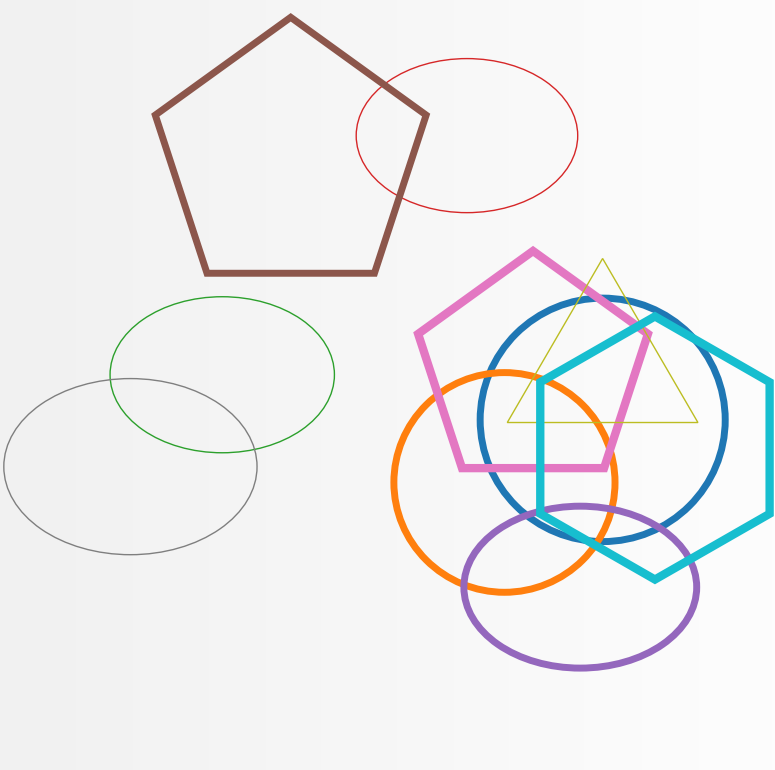[{"shape": "circle", "thickness": 2.5, "radius": 0.79, "center": [0.778, 0.455]}, {"shape": "circle", "thickness": 2.5, "radius": 0.71, "center": [0.651, 0.373]}, {"shape": "oval", "thickness": 0.5, "radius": 0.72, "center": [0.287, 0.513]}, {"shape": "oval", "thickness": 0.5, "radius": 0.71, "center": [0.603, 0.824]}, {"shape": "oval", "thickness": 2.5, "radius": 0.75, "center": [0.749, 0.237]}, {"shape": "pentagon", "thickness": 2.5, "radius": 0.92, "center": [0.375, 0.794]}, {"shape": "pentagon", "thickness": 3, "radius": 0.78, "center": [0.688, 0.518]}, {"shape": "oval", "thickness": 0.5, "radius": 0.82, "center": [0.168, 0.394]}, {"shape": "triangle", "thickness": 0.5, "radius": 0.71, "center": [0.778, 0.522]}, {"shape": "hexagon", "thickness": 3, "radius": 0.85, "center": [0.845, 0.418]}]